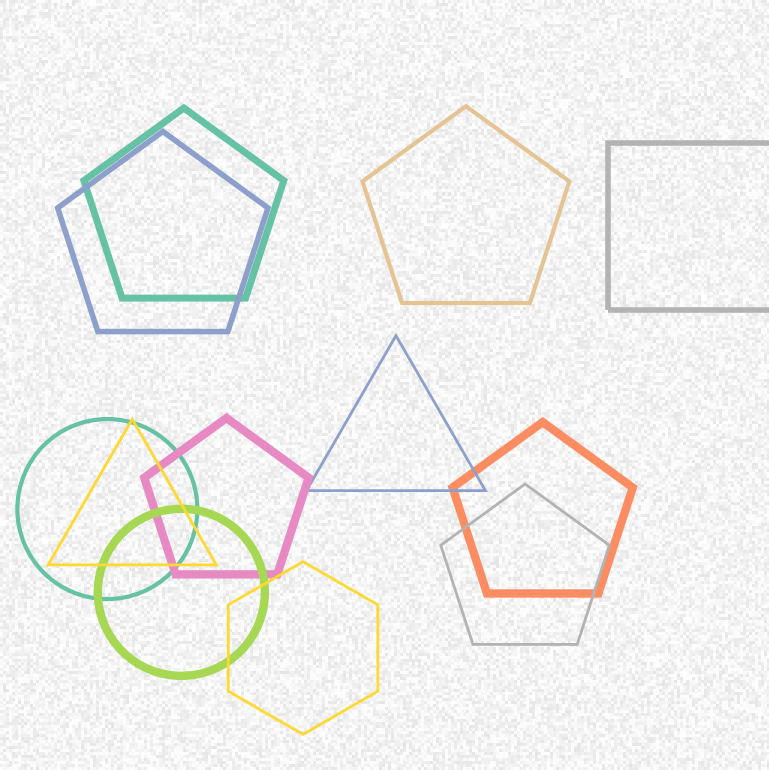[{"shape": "pentagon", "thickness": 2.5, "radius": 0.68, "center": [0.239, 0.723]}, {"shape": "circle", "thickness": 1.5, "radius": 0.58, "center": [0.139, 0.339]}, {"shape": "pentagon", "thickness": 3, "radius": 0.62, "center": [0.705, 0.329]}, {"shape": "pentagon", "thickness": 2, "radius": 0.72, "center": [0.211, 0.686]}, {"shape": "triangle", "thickness": 1, "radius": 0.67, "center": [0.514, 0.43]}, {"shape": "pentagon", "thickness": 3, "radius": 0.56, "center": [0.294, 0.345]}, {"shape": "circle", "thickness": 3, "radius": 0.54, "center": [0.235, 0.231]}, {"shape": "triangle", "thickness": 1, "radius": 0.63, "center": [0.172, 0.329]}, {"shape": "hexagon", "thickness": 1, "radius": 0.56, "center": [0.394, 0.158]}, {"shape": "pentagon", "thickness": 1.5, "radius": 0.71, "center": [0.605, 0.721]}, {"shape": "square", "thickness": 2, "radius": 0.54, "center": [0.899, 0.706]}, {"shape": "pentagon", "thickness": 1, "radius": 0.58, "center": [0.682, 0.256]}]